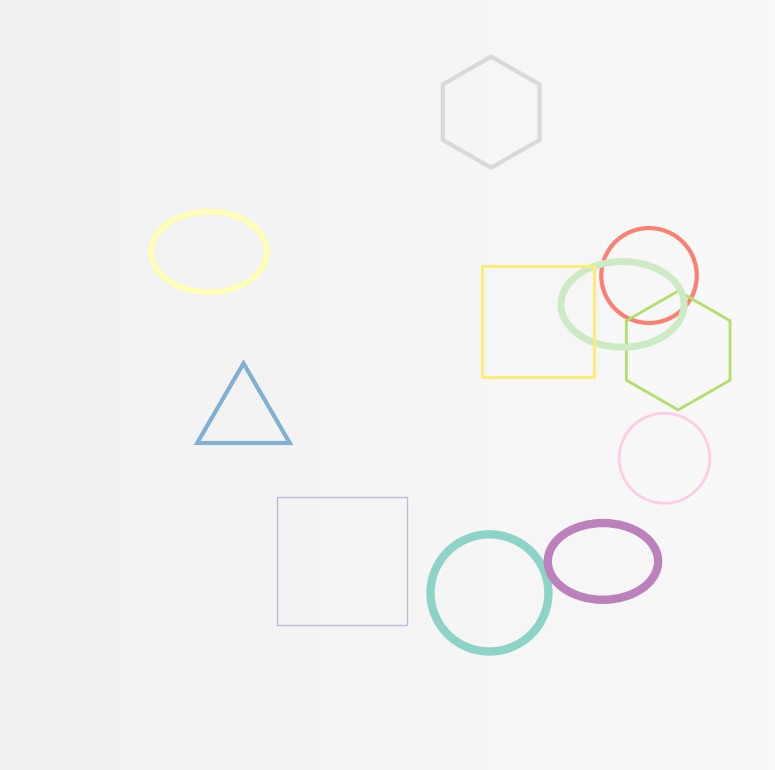[{"shape": "circle", "thickness": 3, "radius": 0.38, "center": [0.632, 0.23]}, {"shape": "oval", "thickness": 2, "radius": 0.37, "center": [0.27, 0.673]}, {"shape": "square", "thickness": 0.5, "radius": 0.42, "center": [0.441, 0.272]}, {"shape": "circle", "thickness": 1.5, "radius": 0.31, "center": [0.837, 0.642]}, {"shape": "triangle", "thickness": 1.5, "radius": 0.34, "center": [0.314, 0.459]}, {"shape": "hexagon", "thickness": 1, "radius": 0.39, "center": [0.875, 0.545]}, {"shape": "circle", "thickness": 1, "radius": 0.29, "center": [0.857, 0.405]}, {"shape": "hexagon", "thickness": 1.5, "radius": 0.36, "center": [0.634, 0.854]}, {"shape": "oval", "thickness": 3, "radius": 0.36, "center": [0.778, 0.271]}, {"shape": "oval", "thickness": 2.5, "radius": 0.4, "center": [0.803, 0.605]}, {"shape": "square", "thickness": 1, "radius": 0.36, "center": [0.694, 0.582]}]